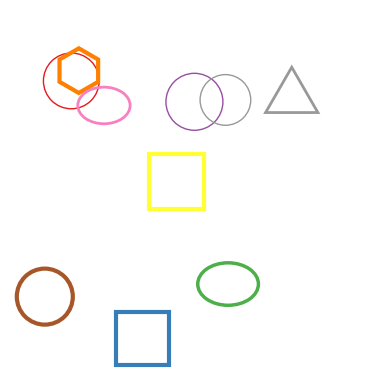[{"shape": "circle", "thickness": 1, "radius": 0.36, "center": [0.185, 0.79]}, {"shape": "square", "thickness": 3, "radius": 0.34, "center": [0.37, 0.12]}, {"shape": "oval", "thickness": 2.5, "radius": 0.39, "center": [0.592, 0.262]}, {"shape": "circle", "thickness": 1, "radius": 0.37, "center": [0.505, 0.736]}, {"shape": "hexagon", "thickness": 3, "radius": 0.29, "center": [0.205, 0.816]}, {"shape": "square", "thickness": 3, "radius": 0.36, "center": [0.459, 0.528]}, {"shape": "circle", "thickness": 3, "radius": 0.36, "center": [0.116, 0.23]}, {"shape": "oval", "thickness": 2, "radius": 0.34, "center": [0.27, 0.726]}, {"shape": "circle", "thickness": 1, "radius": 0.33, "center": [0.585, 0.74]}, {"shape": "triangle", "thickness": 2, "radius": 0.39, "center": [0.758, 0.747]}]